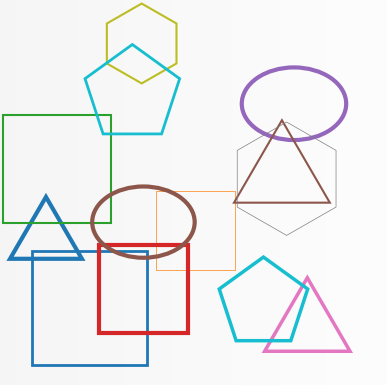[{"shape": "square", "thickness": 2, "radius": 0.74, "center": [0.231, 0.201]}, {"shape": "triangle", "thickness": 3, "radius": 0.54, "center": [0.119, 0.381]}, {"shape": "square", "thickness": 0.5, "radius": 0.51, "center": [0.505, 0.402]}, {"shape": "square", "thickness": 1.5, "radius": 0.7, "center": [0.147, 0.562]}, {"shape": "square", "thickness": 3, "radius": 0.57, "center": [0.37, 0.25]}, {"shape": "oval", "thickness": 3, "radius": 0.67, "center": [0.759, 0.731]}, {"shape": "triangle", "thickness": 1.5, "radius": 0.71, "center": [0.728, 0.545]}, {"shape": "oval", "thickness": 3, "radius": 0.66, "center": [0.37, 0.423]}, {"shape": "triangle", "thickness": 2.5, "radius": 0.64, "center": [0.793, 0.151]}, {"shape": "hexagon", "thickness": 0.5, "radius": 0.74, "center": [0.74, 0.536]}, {"shape": "hexagon", "thickness": 1.5, "radius": 0.52, "center": [0.366, 0.887]}, {"shape": "pentagon", "thickness": 2, "radius": 0.64, "center": [0.342, 0.756]}, {"shape": "pentagon", "thickness": 2.5, "radius": 0.6, "center": [0.68, 0.212]}]